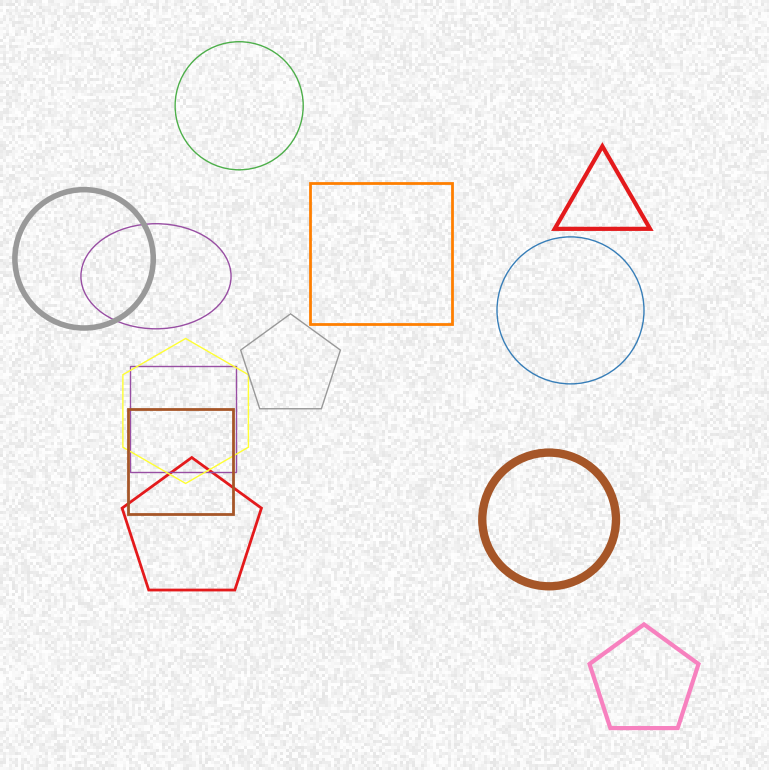[{"shape": "triangle", "thickness": 1.5, "radius": 0.36, "center": [0.782, 0.739]}, {"shape": "pentagon", "thickness": 1, "radius": 0.48, "center": [0.249, 0.311]}, {"shape": "circle", "thickness": 0.5, "radius": 0.48, "center": [0.741, 0.597]}, {"shape": "circle", "thickness": 0.5, "radius": 0.42, "center": [0.311, 0.863]}, {"shape": "oval", "thickness": 0.5, "radius": 0.49, "center": [0.203, 0.641]}, {"shape": "square", "thickness": 0.5, "radius": 0.34, "center": [0.237, 0.456]}, {"shape": "square", "thickness": 1, "radius": 0.46, "center": [0.495, 0.671]}, {"shape": "hexagon", "thickness": 0.5, "radius": 0.47, "center": [0.241, 0.466]}, {"shape": "square", "thickness": 1, "radius": 0.34, "center": [0.234, 0.4]}, {"shape": "circle", "thickness": 3, "radius": 0.43, "center": [0.713, 0.325]}, {"shape": "pentagon", "thickness": 1.5, "radius": 0.37, "center": [0.836, 0.115]}, {"shape": "circle", "thickness": 2, "radius": 0.45, "center": [0.109, 0.664]}, {"shape": "pentagon", "thickness": 0.5, "radius": 0.34, "center": [0.377, 0.524]}]